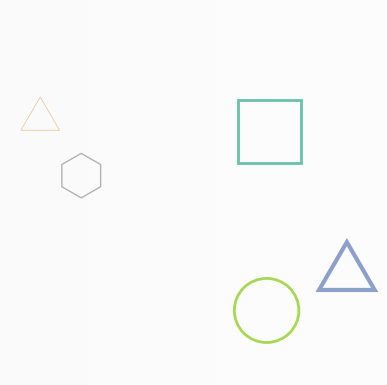[{"shape": "square", "thickness": 2, "radius": 0.41, "center": [0.695, 0.658]}, {"shape": "triangle", "thickness": 3, "radius": 0.41, "center": [0.895, 0.288]}, {"shape": "circle", "thickness": 2, "radius": 0.42, "center": [0.688, 0.194]}, {"shape": "triangle", "thickness": 0.5, "radius": 0.29, "center": [0.104, 0.69]}, {"shape": "hexagon", "thickness": 1, "radius": 0.29, "center": [0.21, 0.544]}]